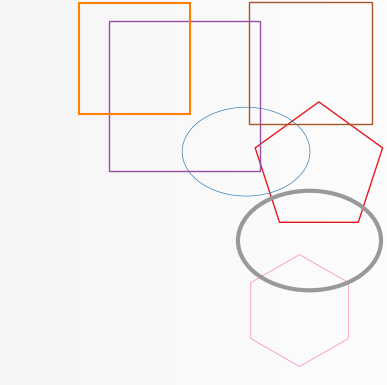[{"shape": "pentagon", "thickness": 1, "radius": 0.86, "center": [0.823, 0.562]}, {"shape": "oval", "thickness": 0.5, "radius": 0.82, "center": [0.635, 0.606]}, {"shape": "square", "thickness": 1, "radius": 0.98, "center": [0.477, 0.75]}, {"shape": "square", "thickness": 1.5, "radius": 0.72, "center": [0.347, 0.848]}, {"shape": "square", "thickness": 1, "radius": 0.79, "center": [0.801, 0.836]}, {"shape": "hexagon", "thickness": 0.5, "radius": 0.73, "center": [0.773, 0.193]}, {"shape": "oval", "thickness": 3, "radius": 0.92, "center": [0.799, 0.375]}]